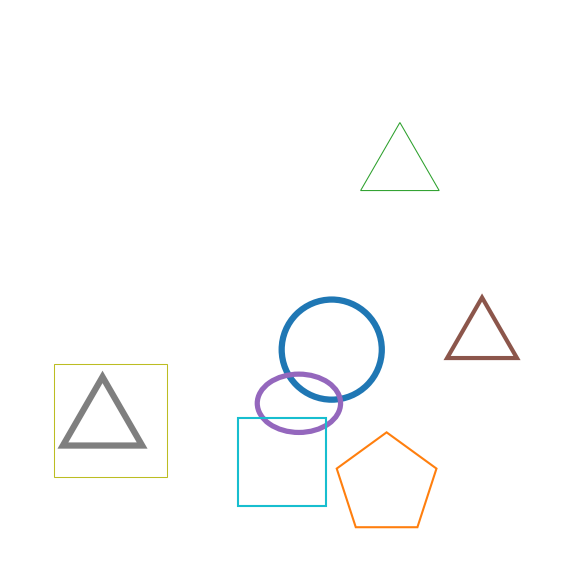[{"shape": "circle", "thickness": 3, "radius": 0.43, "center": [0.574, 0.394]}, {"shape": "pentagon", "thickness": 1, "radius": 0.45, "center": [0.669, 0.16]}, {"shape": "triangle", "thickness": 0.5, "radius": 0.39, "center": [0.692, 0.708]}, {"shape": "oval", "thickness": 2.5, "radius": 0.36, "center": [0.518, 0.301]}, {"shape": "triangle", "thickness": 2, "radius": 0.35, "center": [0.835, 0.414]}, {"shape": "triangle", "thickness": 3, "radius": 0.4, "center": [0.178, 0.267]}, {"shape": "square", "thickness": 0.5, "radius": 0.49, "center": [0.191, 0.272]}, {"shape": "square", "thickness": 1, "radius": 0.38, "center": [0.488, 0.199]}]